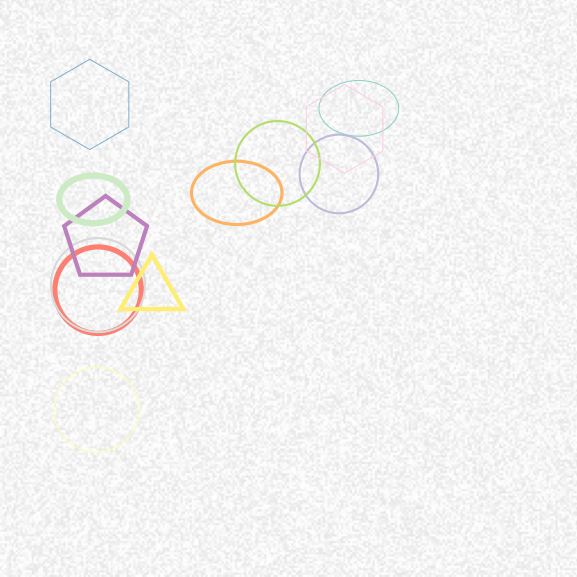[{"shape": "oval", "thickness": 0.5, "radius": 0.35, "center": [0.621, 0.812]}, {"shape": "circle", "thickness": 0.5, "radius": 0.37, "center": [0.167, 0.29]}, {"shape": "circle", "thickness": 1, "radius": 0.34, "center": [0.587, 0.698]}, {"shape": "circle", "thickness": 2.5, "radius": 0.37, "center": [0.17, 0.497]}, {"shape": "hexagon", "thickness": 0.5, "radius": 0.39, "center": [0.155, 0.818]}, {"shape": "oval", "thickness": 1.5, "radius": 0.39, "center": [0.41, 0.665]}, {"shape": "circle", "thickness": 1, "radius": 0.37, "center": [0.481, 0.716]}, {"shape": "hexagon", "thickness": 0.5, "radius": 0.38, "center": [0.597, 0.776]}, {"shape": "circle", "thickness": 1, "radius": 0.41, "center": [0.17, 0.505]}, {"shape": "pentagon", "thickness": 2, "radius": 0.38, "center": [0.183, 0.584]}, {"shape": "oval", "thickness": 3, "radius": 0.3, "center": [0.162, 0.654]}, {"shape": "triangle", "thickness": 2, "radius": 0.31, "center": [0.263, 0.495]}]